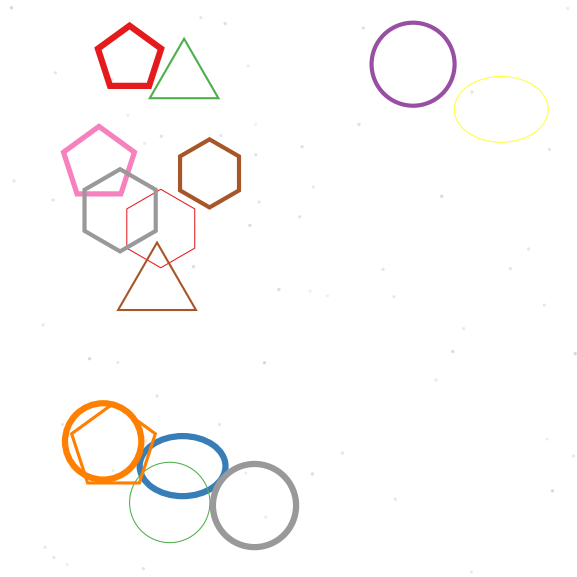[{"shape": "pentagon", "thickness": 3, "radius": 0.29, "center": [0.224, 0.897]}, {"shape": "hexagon", "thickness": 0.5, "radius": 0.34, "center": [0.278, 0.603]}, {"shape": "oval", "thickness": 3, "radius": 0.37, "center": [0.316, 0.192]}, {"shape": "circle", "thickness": 0.5, "radius": 0.35, "center": [0.294, 0.129]}, {"shape": "triangle", "thickness": 1, "radius": 0.34, "center": [0.319, 0.863]}, {"shape": "circle", "thickness": 2, "radius": 0.36, "center": [0.715, 0.888]}, {"shape": "pentagon", "thickness": 1.5, "radius": 0.38, "center": [0.197, 0.224]}, {"shape": "circle", "thickness": 3, "radius": 0.33, "center": [0.179, 0.235]}, {"shape": "oval", "thickness": 0.5, "radius": 0.41, "center": [0.868, 0.81]}, {"shape": "hexagon", "thickness": 2, "radius": 0.29, "center": [0.363, 0.699]}, {"shape": "triangle", "thickness": 1, "radius": 0.39, "center": [0.272, 0.501]}, {"shape": "pentagon", "thickness": 2.5, "radius": 0.32, "center": [0.171, 0.716]}, {"shape": "hexagon", "thickness": 2, "radius": 0.36, "center": [0.208, 0.635]}, {"shape": "circle", "thickness": 3, "radius": 0.36, "center": [0.441, 0.124]}]